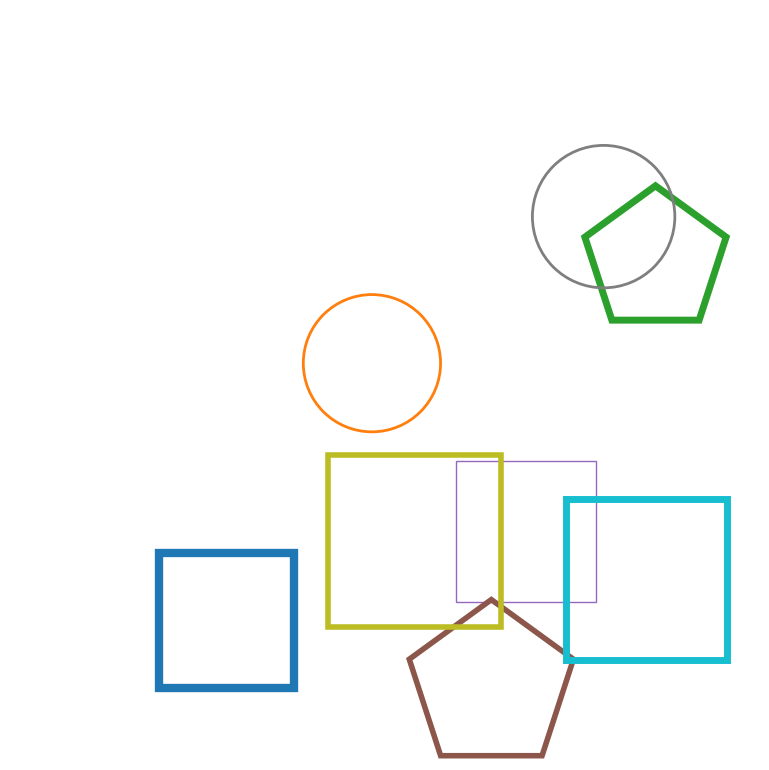[{"shape": "square", "thickness": 3, "radius": 0.44, "center": [0.294, 0.194]}, {"shape": "circle", "thickness": 1, "radius": 0.45, "center": [0.483, 0.528]}, {"shape": "pentagon", "thickness": 2.5, "radius": 0.48, "center": [0.851, 0.662]}, {"shape": "square", "thickness": 0.5, "radius": 0.46, "center": [0.683, 0.31]}, {"shape": "pentagon", "thickness": 2, "radius": 0.56, "center": [0.638, 0.109]}, {"shape": "circle", "thickness": 1, "radius": 0.46, "center": [0.784, 0.719]}, {"shape": "square", "thickness": 2, "radius": 0.56, "center": [0.538, 0.298]}, {"shape": "square", "thickness": 2.5, "radius": 0.52, "center": [0.84, 0.248]}]